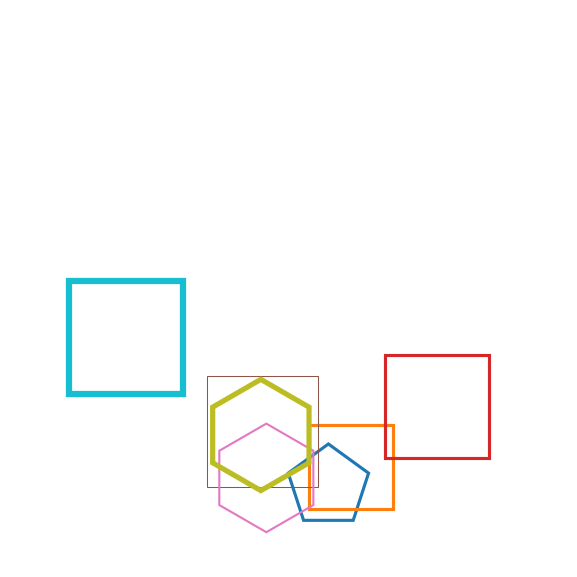[{"shape": "pentagon", "thickness": 1.5, "radius": 0.37, "center": [0.569, 0.157]}, {"shape": "square", "thickness": 1.5, "radius": 0.36, "center": [0.608, 0.19]}, {"shape": "square", "thickness": 1.5, "radius": 0.45, "center": [0.756, 0.295]}, {"shape": "square", "thickness": 0.5, "radius": 0.48, "center": [0.455, 0.252]}, {"shape": "hexagon", "thickness": 1, "radius": 0.47, "center": [0.461, 0.172]}, {"shape": "hexagon", "thickness": 2.5, "radius": 0.48, "center": [0.452, 0.246]}, {"shape": "square", "thickness": 3, "radius": 0.49, "center": [0.218, 0.415]}]